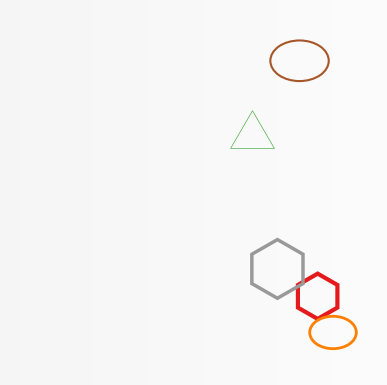[{"shape": "hexagon", "thickness": 3, "radius": 0.29, "center": [0.82, 0.23]}, {"shape": "triangle", "thickness": 0.5, "radius": 0.33, "center": [0.652, 0.647]}, {"shape": "oval", "thickness": 2, "radius": 0.3, "center": [0.859, 0.136]}, {"shape": "oval", "thickness": 1.5, "radius": 0.38, "center": [0.773, 0.842]}, {"shape": "hexagon", "thickness": 2.5, "radius": 0.38, "center": [0.716, 0.302]}]